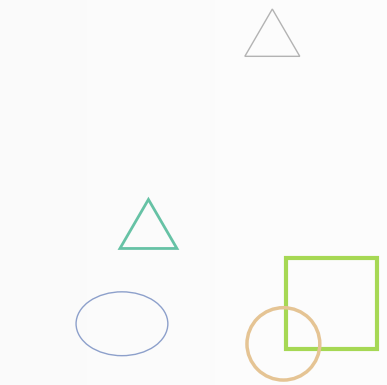[{"shape": "triangle", "thickness": 2, "radius": 0.42, "center": [0.383, 0.397]}, {"shape": "oval", "thickness": 1, "radius": 0.59, "center": [0.315, 0.159]}, {"shape": "square", "thickness": 3, "radius": 0.59, "center": [0.856, 0.212]}, {"shape": "circle", "thickness": 2.5, "radius": 0.47, "center": [0.731, 0.107]}, {"shape": "triangle", "thickness": 1, "radius": 0.41, "center": [0.703, 0.895]}]